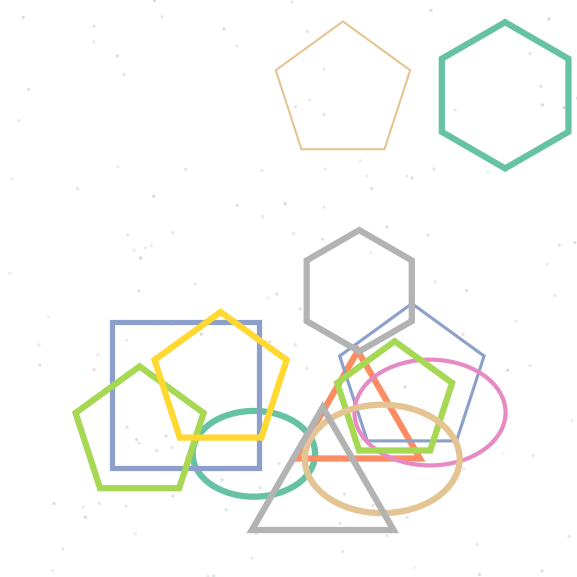[{"shape": "hexagon", "thickness": 3, "radius": 0.63, "center": [0.875, 0.834]}, {"shape": "oval", "thickness": 3, "radius": 0.53, "center": [0.44, 0.213]}, {"shape": "triangle", "thickness": 3, "radius": 0.62, "center": [0.62, 0.267]}, {"shape": "pentagon", "thickness": 1.5, "radius": 0.66, "center": [0.713, 0.342]}, {"shape": "square", "thickness": 2.5, "radius": 0.63, "center": [0.321, 0.316]}, {"shape": "oval", "thickness": 2, "radius": 0.65, "center": [0.745, 0.285]}, {"shape": "pentagon", "thickness": 3, "radius": 0.58, "center": [0.242, 0.248]}, {"shape": "pentagon", "thickness": 3, "radius": 0.52, "center": [0.683, 0.304]}, {"shape": "pentagon", "thickness": 3, "radius": 0.6, "center": [0.382, 0.339]}, {"shape": "oval", "thickness": 3, "radius": 0.67, "center": [0.662, 0.204]}, {"shape": "pentagon", "thickness": 1, "radius": 0.61, "center": [0.594, 0.84]}, {"shape": "hexagon", "thickness": 3, "radius": 0.53, "center": [0.622, 0.496]}, {"shape": "triangle", "thickness": 3, "radius": 0.71, "center": [0.559, 0.152]}]